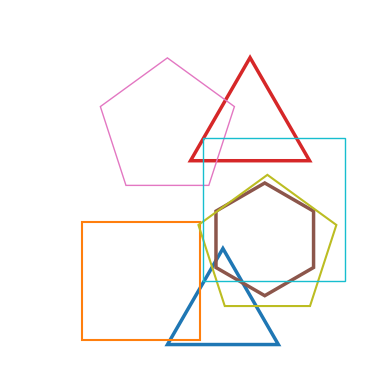[{"shape": "triangle", "thickness": 2.5, "radius": 0.83, "center": [0.579, 0.188]}, {"shape": "square", "thickness": 1.5, "radius": 0.77, "center": [0.366, 0.27]}, {"shape": "triangle", "thickness": 2.5, "radius": 0.89, "center": [0.649, 0.672]}, {"shape": "hexagon", "thickness": 2.5, "radius": 0.73, "center": [0.688, 0.378]}, {"shape": "pentagon", "thickness": 1, "radius": 0.92, "center": [0.435, 0.667]}, {"shape": "pentagon", "thickness": 1.5, "radius": 0.94, "center": [0.695, 0.357]}, {"shape": "square", "thickness": 1, "radius": 0.92, "center": [0.711, 0.456]}]